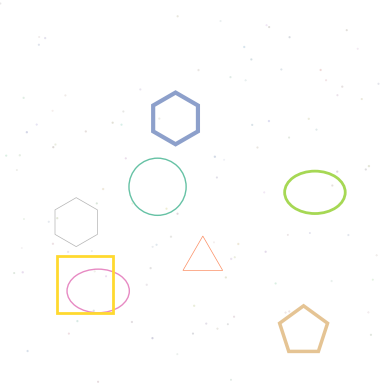[{"shape": "circle", "thickness": 1, "radius": 0.37, "center": [0.409, 0.515]}, {"shape": "triangle", "thickness": 0.5, "radius": 0.3, "center": [0.527, 0.327]}, {"shape": "hexagon", "thickness": 3, "radius": 0.34, "center": [0.456, 0.692]}, {"shape": "oval", "thickness": 1, "radius": 0.4, "center": [0.255, 0.244]}, {"shape": "oval", "thickness": 2, "radius": 0.39, "center": [0.818, 0.5]}, {"shape": "square", "thickness": 2, "radius": 0.37, "center": [0.221, 0.262]}, {"shape": "pentagon", "thickness": 2.5, "radius": 0.33, "center": [0.789, 0.14]}, {"shape": "hexagon", "thickness": 0.5, "radius": 0.32, "center": [0.198, 0.423]}]